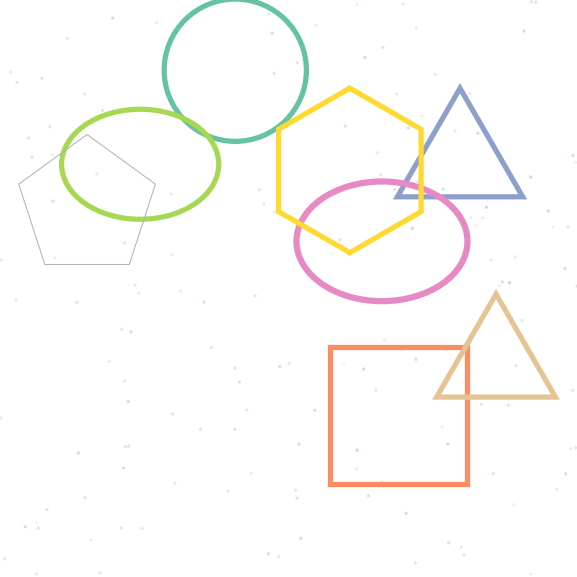[{"shape": "circle", "thickness": 2.5, "radius": 0.62, "center": [0.407, 0.878]}, {"shape": "square", "thickness": 2.5, "radius": 0.59, "center": [0.69, 0.28]}, {"shape": "triangle", "thickness": 2.5, "radius": 0.63, "center": [0.797, 0.721]}, {"shape": "oval", "thickness": 3, "radius": 0.74, "center": [0.661, 0.581]}, {"shape": "oval", "thickness": 2.5, "radius": 0.68, "center": [0.243, 0.715]}, {"shape": "hexagon", "thickness": 2.5, "radius": 0.71, "center": [0.606, 0.704]}, {"shape": "triangle", "thickness": 2.5, "radius": 0.59, "center": [0.859, 0.371]}, {"shape": "pentagon", "thickness": 0.5, "radius": 0.62, "center": [0.151, 0.642]}]